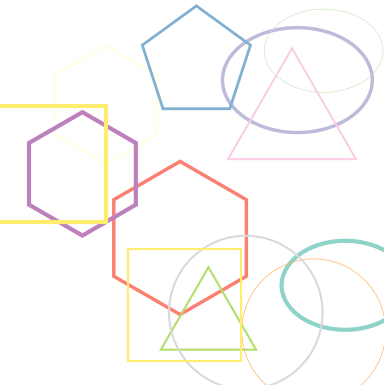[{"shape": "oval", "thickness": 3, "radius": 0.83, "center": [0.897, 0.259]}, {"shape": "hexagon", "thickness": 0.5, "radius": 0.77, "center": [0.275, 0.728]}, {"shape": "oval", "thickness": 2.5, "radius": 0.97, "center": [0.772, 0.792]}, {"shape": "hexagon", "thickness": 2.5, "radius": 0.99, "center": [0.468, 0.382]}, {"shape": "pentagon", "thickness": 2, "radius": 0.74, "center": [0.51, 0.837]}, {"shape": "circle", "thickness": 0.5, "radius": 0.93, "center": [0.815, 0.141]}, {"shape": "triangle", "thickness": 1.5, "radius": 0.71, "center": [0.541, 0.163]}, {"shape": "triangle", "thickness": 1.5, "radius": 0.96, "center": [0.758, 0.683]}, {"shape": "circle", "thickness": 1.5, "radius": 1.0, "center": [0.638, 0.188]}, {"shape": "hexagon", "thickness": 3, "radius": 0.8, "center": [0.214, 0.548]}, {"shape": "oval", "thickness": 0.5, "radius": 0.77, "center": [0.841, 0.868]}, {"shape": "square", "thickness": 3, "radius": 0.75, "center": [0.126, 0.575]}, {"shape": "square", "thickness": 1.5, "radius": 0.73, "center": [0.48, 0.208]}]